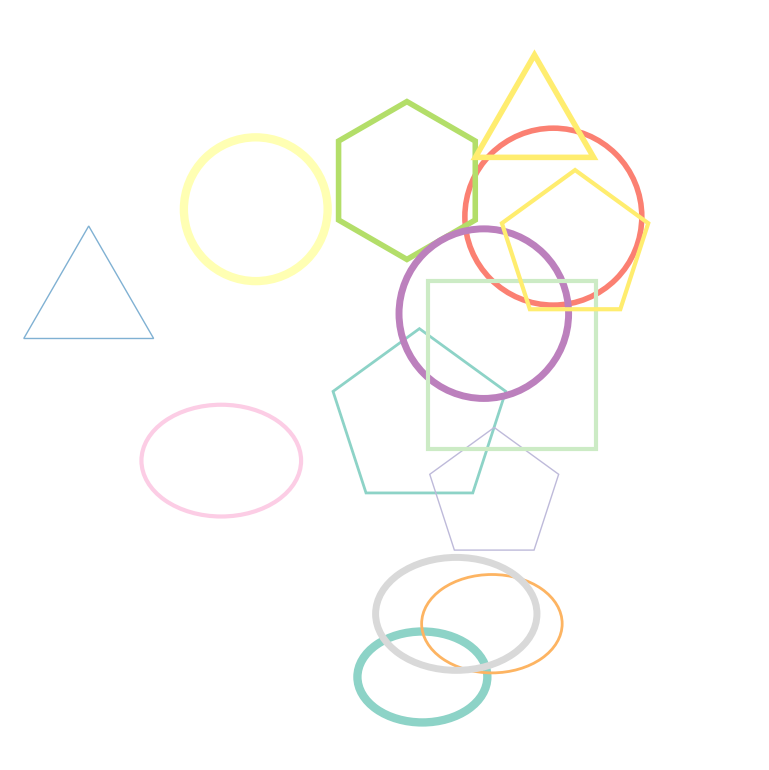[{"shape": "oval", "thickness": 3, "radius": 0.42, "center": [0.549, 0.121]}, {"shape": "pentagon", "thickness": 1, "radius": 0.59, "center": [0.545, 0.455]}, {"shape": "circle", "thickness": 3, "radius": 0.47, "center": [0.332, 0.728]}, {"shape": "pentagon", "thickness": 0.5, "radius": 0.44, "center": [0.642, 0.357]}, {"shape": "circle", "thickness": 2, "radius": 0.57, "center": [0.719, 0.719]}, {"shape": "triangle", "thickness": 0.5, "radius": 0.49, "center": [0.115, 0.609]}, {"shape": "oval", "thickness": 1, "radius": 0.46, "center": [0.639, 0.19]}, {"shape": "hexagon", "thickness": 2, "radius": 0.51, "center": [0.528, 0.766]}, {"shape": "oval", "thickness": 1.5, "radius": 0.52, "center": [0.287, 0.402]}, {"shape": "oval", "thickness": 2.5, "radius": 0.52, "center": [0.593, 0.203]}, {"shape": "circle", "thickness": 2.5, "radius": 0.55, "center": [0.628, 0.593]}, {"shape": "square", "thickness": 1.5, "radius": 0.54, "center": [0.665, 0.526]}, {"shape": "pentagon", "thickness": 1.5, "radius": 0.5, "center": [0.747, 0.679]}, {"shape": "triangle", "thickness": 2, "radius": 0.44, "center": [0.694, 0.84]}]